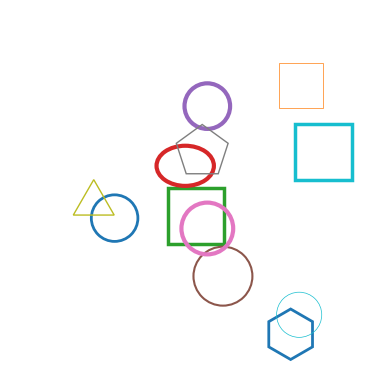[{"shape": "hexagon", "thickness": 2, "radius": 0.33, "center": [0.755, 0.132]}, {"shape": "circle", "thickness": 2, "radius": 0.3, "center": [0.298, 0.433]}, {"shape": "square", "thickness": 0.5, "radius": 0.29, "center": [0.781, 0.779]}, {"shape": "square", "thickness": 2.5, "radius": 0.36, "center": [0.509, 0.439]}, {"shape": "oval", "thickness": 3, "radius": 0.37, "center": [0.481, 0.569]}, {"shape": "circle", "thickness": 3, "radius": 0.3, "center": [0.538, 0.724]}, {"shape": "circle", "thickness": 1.5, "radius": 0.38, "center": [0.579, 0.283]}, {"shape": "circle", "thickness": 3, "radius": 0.34, "center": [0.538, 0.407]}, {"shape": "pentagon", "thickness": 1, "radius": 0.35, "center": [0.525, 0.606]}, {"shape": "triangle", "thickness": 1, "radius": 0.31, "center": [0.243, 0.472]}, {"shape": "square", "thickness": 2.5, "radius": 0.37, "center": [0.84, 0.605]}, {"shape": "circle", "thickness": 0.5, "radius": 0.29, "center": [0.777, 0.182]}]